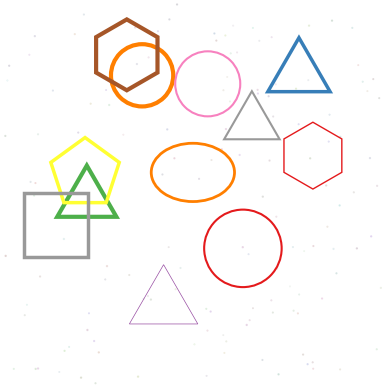[{"shape": "circle", "thickness": 1.5, "radius": 0.5, "center": [0.631, 0.355]}, {"shape": "hexagon", "thickness": 1, "radius": 0.43, "center": [0.813, 0.596]}, {"shape": "triangle", "thickness": 2.5, "radius": 0.47, "center": [0.777, 0.809]}, {"shape": "triangle", "thickness": 3, "radius": 0.44, "center": [0.225, 0.481]}, {"shape": "triangle", "thickness": 0.5, "radius": 0.51, "center": [0.425, 0.21]}, {"shape": "oval", "thickness": 2, "radius": 0.54, "center": [0.501, 0.552]}, {"shape": "circle", "thickness": 3, "radius": 0.4, "center": [0.369, 0.804]}, {"shape": "pentagon", "thickness": 2.5, "radius": 0.47, "center": [0.221, 0.549]}, {"shape": "hexagon", "thickness": 3, "radius": 0.46, "center": [0.329, 0.858]}, {"shape": "circle", "thickness": 1.5, "radius": 0.42, "center": [0.54, 0.782]}, {"shape": "triangle", "thickness": 1.5, "radius": 0.42, "center": [0.654, 0.68]}, {"shape": "square", "thickness": 2.5, "radius": 0.42, "center": [0.146, 0.417]}]